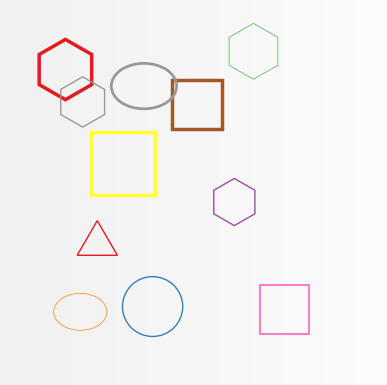[{"shape": "triangle", "thickness": 1, "radius": 0.3, "center": [0.251, 0.367]}, {"shape": "hexagon", "thickness": 2.5, "radius": 0.39, "center": [0.169, 0.819]}, {"shape": "circle", "thickness": 1, "radius": 0.39, "center": [0.394, 0.204]}, {"shape": "hexagon", "thickness": 0.5, "radius": 0.36, "center": [0.654, 0.867]}, {"shape": "hexagon", "thickness": 1, "radius": 0.31, "center": [0.605, 0.475]}, {"shape": "oval", "thickness": 0.5, "radius": 0.34, "center": [0.207, 0.19]}, {"shape": "square", "thickness": 2.5, "radius": 0.41, "center": [0.318, 0.575]}, {"shape": "square", "thickness": 2.5, "radius": 0.32, "center": [0.508, 0.729]}, {"shape": "square", "thickness": 1.5, "radius": 0.32, "center": [0.734, 0.197]}, {"shape": "hexagon", "thickness": 1, "radius": 0.33, "center": [0.213, 0.735]}, {"shape": "oval", "thickness": 2, "radius": 0.42, "center": [0.372, 0.776]}]